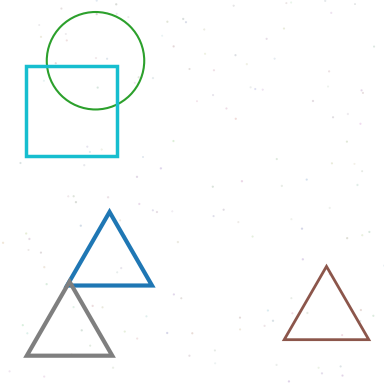[{"shape": "triangle", "thickness": 3, "radius": 0.64, "center": [0.285, 0.322]}, {"shape": "circle", "thickness": 1.5, "radius": 0.63, "center": [0.248, 0.842]}, {"shape": "triangle", "thickness": 2, "radius": 0.63, "center": [0.848, 0.181]}, {"shape": "triangle", "thickness": 3, "radius": 0.64, "center": [0.181, 0.14]}, {"shape": "square", "thickness": 2.5, "radius": 0.59, "center": [0.185, 0.711]}]